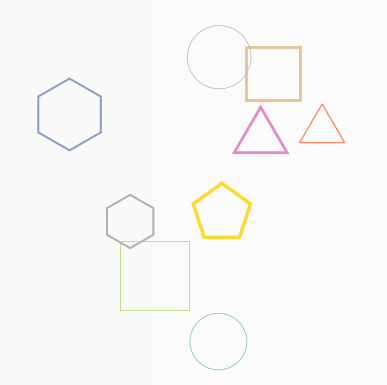[{"shape": "circle", "thickness": 0.5, "radius": 0.37, "center": [0.564, 0.113]}, {"shape": "triangle", "thickness": 1, "radius": 0.34, "center": [0.831, 0.663]}, {"shape": "hexagon", "thickness": 1.5, "radius": 0.47, "center": [0.179, 0.703]}, {"shape": "triangle", "thickness": 2, "radius": 0.39, "center": [0.673, 0.643]}, {"shape": "square", "thickness": 0.5, "radius": 0.45, "center": [0.4, 0.284]}, {"shape": "pentagon", "thickness": 2.5, "radius": 0.39, "center": [0.573, 0.446]}, {"shape": "square", "thickness": 2, "radius": 0.35, "center": [0.704, 0.81]}, {"shape": "hexagon", "thickness": 1.5, "radius": 0.35, "center": [0.336, 0.425]}, {"shape": "circle", "thickness": 0.5, "radius": 0.41, "center": [0.566, 0.851]}]